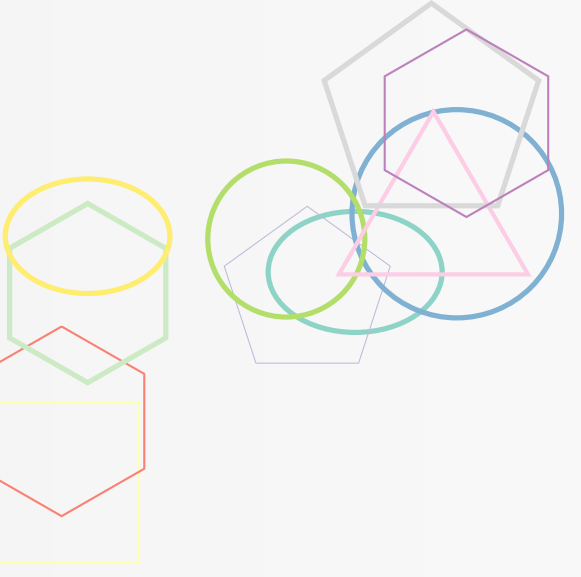[{"shape": "oval", "thickness": 2.5, "radius": 0.75, "center": [0.611, 0.528]}, {"shape": "square", "thickness": 1, "radius": 0.69, "center": [0.1, 0.163]}, {"shape": "pentagon", "thickness": 0.5, "radius": 0.75, "center": [0.529, 0.492]}, {"shape": "hexagon", "thickness": 1, "radius": 0.82, "center": [0.106, 0.27]}, {"shape": "circle", "thickness": 2.5, "radius": 0.9, "center": [0.786, 0.629]}, {"shape": "circle", "thickness": 2.5, "radius": 0.68, "center": [0.493, 0.585]}, {"shape": "triangle", "thickness": 2, "radius": 0.94, "center": [0.746, 0.618]}, {"shape": "pentagon", "thickness": 2.5, "radius": 0.97, "center": [0.742, 0.8]}, {"shape": "hexagon", "thickness": 1, "radius": 0.81, "center": [0.803, 0.786]}, {"shape": "hexagon", "thickness": 2.5, "radius": 0.78, "center": [0.151, 0.492]}, {"shape": "oval", "thickness": 2.5, "radius": 0.71, "center": [0.151, 0.59]}]